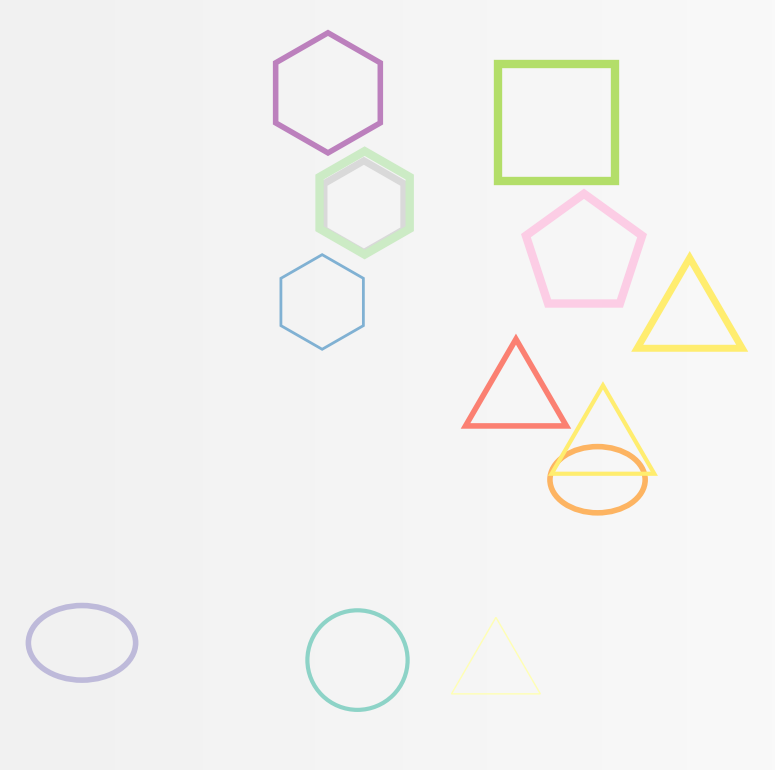[{"shape": "circle", "thickness": 1.5, "radius": 0.32, "center": [0.461, 0.143]}, {"shape": "triangle", "thickness": 0.5, "radius": 0.33, "center": [0.64, 0.132]}, {"shape": "oval", "thickness": 2, "radius": 0.35, "center": [0.106, 0.165]}, {"shape": "triangle", "thickness": 2, "radius": 0.38, "center": [0.666, 0.484]}, {"shape": "hexagon", "thickness": 1, "radius": 0.31, "center": [0.416, 0.608]}, {"shape": "oval", "thickness": 2, "radius": 0.31, "center": [0.771, 0.377]}, {"shape": "square", "thickness": 3, "radius": 0.38, "center": [0.718, 0.841]}, {"shape": "pentagon", "thickness": 3, "radius": 0.39, "center": [0.754, 0.67]}, {"shape": "hexagon", "thickness": 2.5, "radius": 0.3, "center": [0.47, 0.732]}, {"shape": "hexagon", "thickness": 2, "radius": 0.39, "center": [0.423, 0.879]}, {"shape": "hexagon", "thickness": 3, "radius": 0.34, "center": [0.47, 0.737]}, {"shape": "triangle", "thickness": 1.5, "radius": 0.38, "center": [0.778, 0.423]}, {"shape": "triangle", "thickness": 2.5, "radius": 0.39, "center": [0.89, 0.587]}]